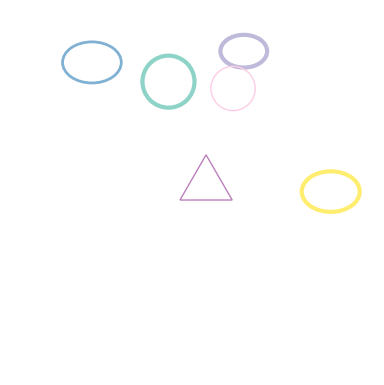[{"shape": "circle", "thickness": 3, "radius": 0.34, "center": [0.438, 0.788]}, {"shape": "oval", "thickness": 3, "radius": 0.3, "center": [0.633, 0.867]}, {"shape": "oval", "thickness": 2, "radius": 0.38, "center": [0.239, 0.838]}, {"shape": "circle", "thickness": 1, "radius": 0.29, "center": [0.605, 0.77]}, {"shape": "triangle", "thickness": 1, "radius": 0.39, "center": [0.535, 0.52]}, {"shape": "oval", "thickness": 3, "radius": 0.38, "center": [0.859, 0.502]}]